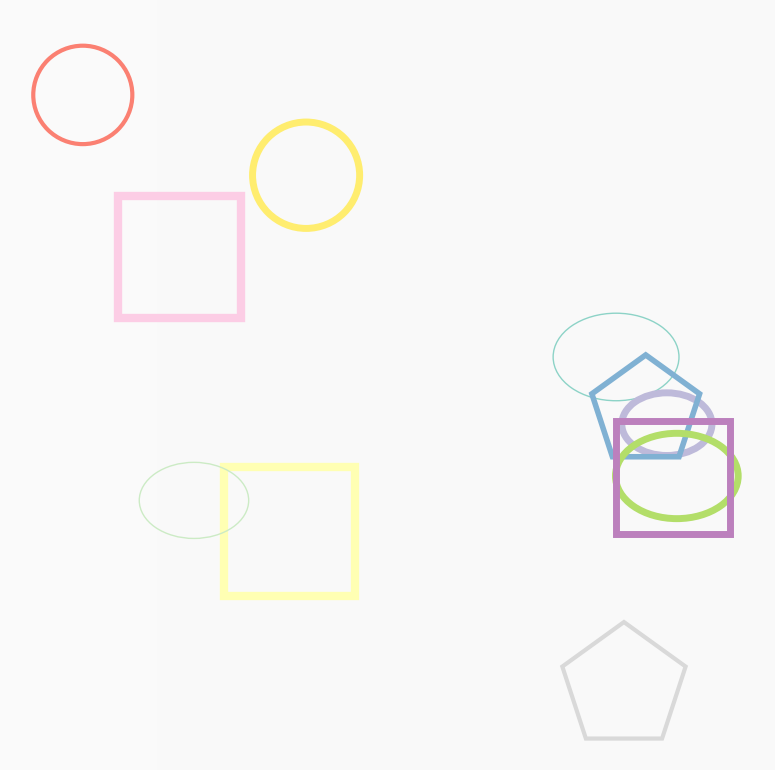[{"shape": "oval", "thickness": 0.5, "radius": 0.41, "center": [0.795, 0.536]}, {"shape": "square", "thickness": 3, "radius": 0.42, "center": [0.374, 0.31]}, {"shape": "oval", "thickness": 2.5, "radius": 0.29, "center": [0.86, 0.449]}, {"shape": "circle", "thickness": 1.5, "radius": 0.32, "center": [0.107, 0.877]}, {"shape": "pentagon", "thickness": 2, "radius": 0.37, "center": [0.833, 0.466]}, {"shape": "oval", "thickness": 2.5, "radius": 0.4, "center": [0.873, 0.382]}, {"shape": "square", "thickness": 3, "radius": 0.4, "center": [0.232, 0.667]}, {"shape": "pentagon", "thickness": 1.5, "radius": 0.42, "center": [0.805, 0.109]}, {"shape": "square", "thickness": 2.5, "radius": 0.37, "center": [0.868, 0.38]}, {"shape": "oval", "thickness": 0.5, "radius": 0.35, "center": [0.25, 0.35]}, {"shape": "circle", "thickness": 2.5, "radius": 0.35, "center": [0.395, 0.772]}]